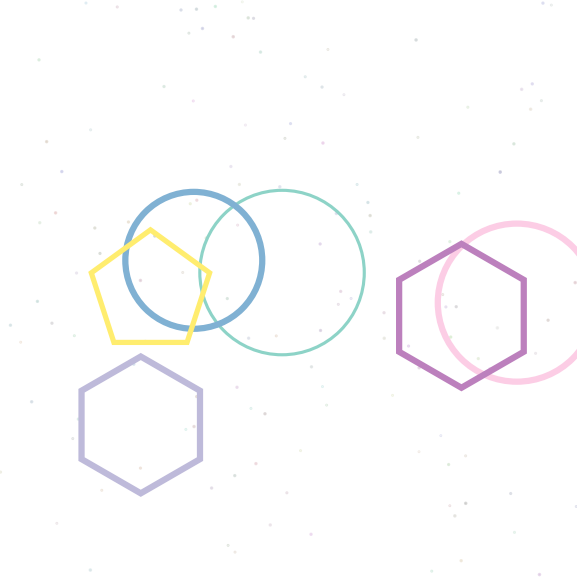[{"shape": "circle", "thickness": 1.5, "radius": 0.71, "center": [0.488, 0.527]}, {"shape": "hexagon", "thickness": 3, "radius": 0.59, "center": [0.244, 0.263]}, {"shape": "circle", "thickness": 3, "radius": 0.59, "center": [0.336, 0.548]}, {"shape": "circle", "thickness": 3, "radius": 0.68, "center": [0.895, 0.475]}, {"shape": "hexagon", "thickness": 3, "radius": 0.62, "center": [0.799, 0.452]}, {"shape": "pentagon", "thickness": 2.5, "radius": 0.54, "center": [0.261, 0.493]}]